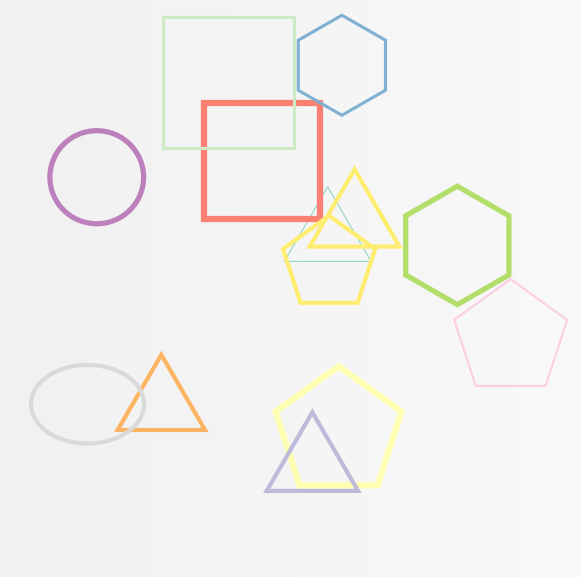[{"shape": "triangle", "thickness": 0.5, "radius": 0.43, "center": [0.564, 0.59]}, {"shape": "pentagon", "thickness": 3, "radius": 0.57, "center": [0.583, 0.251]}, {"shape": "triangle", "thickness": 2, "radius": 0.45, "center": [0.537, 0.194]}, {"shape": "square", "thickness": 3, "radius": 0.5, "center": [0.45, 0.72]}, {"shape": "hexagon", "thickness": 1.5, "radius": 0.43, "center": [0.588, 0.886]}, {"shape": "triangle", "thickness": 2, "radius": 0.43, "center": [0.278, 0.298]}, {"shape": "hexagon", "thickness": 2.5, "radius": 0.51, "center": [0.787, 0.574]}, {"shape": "pentagon", "thickness": 1, "radius": 0.51, "center": [0.879, 0.414]}, {"shape": "oval", "thickness": 2, "radius": 0.49, "center": [0.151, 0.299]}, {"shape": "circle", "thickness": 2.5, "radius": 0.4, "center": [0.166, 0.692]}, {"shape": "square", "thickness": 1.5, "radius": 0.57, "center": [0.393, 0.857]}, {"shape": "pentagon", "thickness": 2, "radius": 0.42, "center": [0.566, 0.542]}, {"shape": "triangle", "thickness": 2, "radius": 0.45, "center": [0.61, 0.617]}]